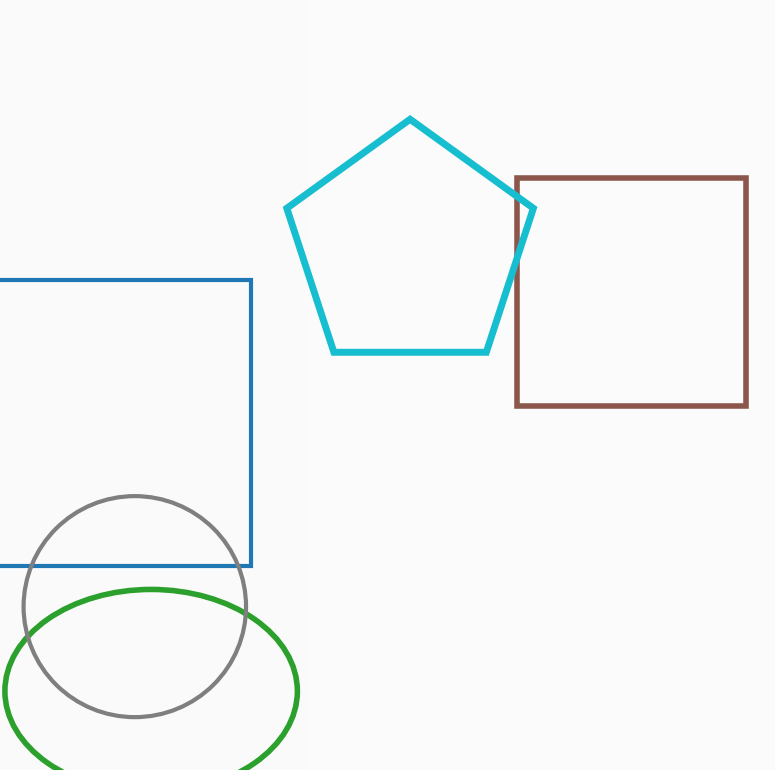[{"shape": "square", "thickness": 1.5, "radius": 0.93, "center": [0.138, 0.45]}, {"shape": "oval", "thickness": 2, "radius": 0.94, "center": [0.195, 0.102]}, {"shape": "square", "thickness": 2, "radius": 0.74, "center": [0.815, 0.621]}, {"shape": "circle", "thickness": 1.5, "radius": 0.72, "center": [0.174, 0.212]}, {"shape": "pentagon", "thickness": 2.5, "radius": 0.84, "center": [0.529, 0.678]}]